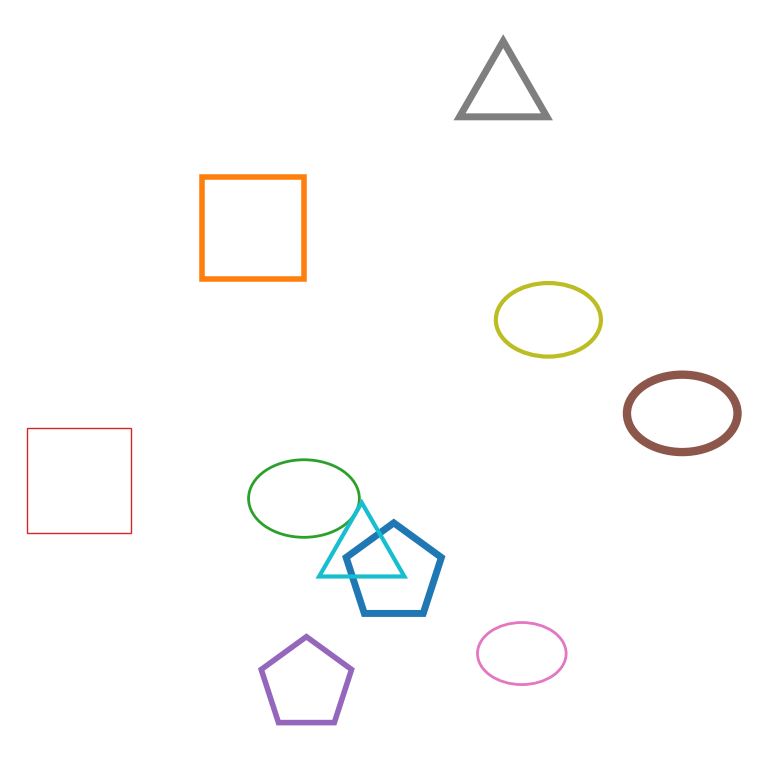[{"shape": "pentagon", "thickness": 2.5, "radius": 0.33, "center": [0.511, 0.256]}, {"shape": "square", "thickness": 2, "radius": 0.33, "center": [0.329, 0.704]}, {"shape": "oval", "thickness": 1, "radius": 0.36, "center": [0.395, 0.353]}, {"shape": "square", "thickness": 0.5, "radius": 0.34, "center": [0.103, 0.376]}, {"shape": "pentagon", "thickness": 2, "radius": 0.31, "center": [0.398, 0.111]}, {"shape": "oval", "thickness": 3, "radius": 0.36, "center": [0.886, 0.463]}, {"shape": "oval", "thickness": 1, "radius": 0.29, "center": [0.678, 0.151]}, {"shape": "triangle", "thickness": 2.5, "radius": 0.33, "center": [0.654, 0.881]}, {"shape": "oval", "thickness": 1.5, "radius": 0.34, "center": [0.712, 0.585]}, {"shape": "triangle", "thickness": 1.5, "radius": 0.32, "center": [0.47, 0.283]}]